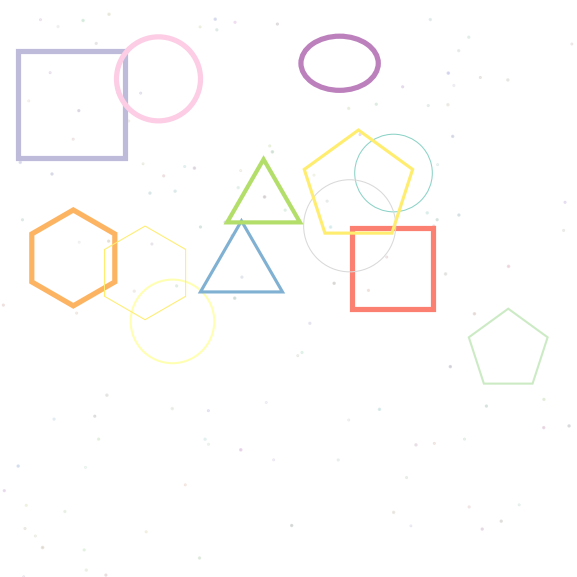[{"shape": "circle", "thickness": 0.5, "radius": 0.34, "center": [0.681, 0.7]}, {"shape": "circle", "thickness": 1, "radius": 0.36, "center": [0.299, 0.443]}, {"shape": "square", "thickness": 2.5, "radius": 0.47, "center": [0.124, 0.818]}, {"shape": "square", "thickness": 2.5, "radius": 0.35, "center": [0.68, 0.535]}, {"shape": "triangle", "thickness": 1.5, "radius": 0.41, "center": [0.418, 0.535]}, {"shape": "hexagon", "thickness": 2.5, "radius": 0.41, "center": [0.127, 0.553]}, {"shape": "triangle", "thickness": 2, "radius": 0.36, "center": [0.456, 0.65]}, {"shape": "circle", "thickness": 2.5, "radius": 0.36, "center": [0.274, 0.863]}, {"shape": "circle", "thickness": 0.5, "radius": 0.4, "center": [0.606, 0.608]}, {"shape": "oval", "thickness": 2.5, "radius": 0.33, "center": [0.588, 0.89]}, {"shape": "pentagon", "thickness": 1, "radius": 0.36, "center": [0.88, 0.393]}, {"shape": "hexagon", "thickness": 0.5, "radius": 0.41, "center": [0.251, 0.527]}, {"shape": "pentagon", "thickness": 1.5, "radius": 0.49, "center": [0.621, 0.675]}]